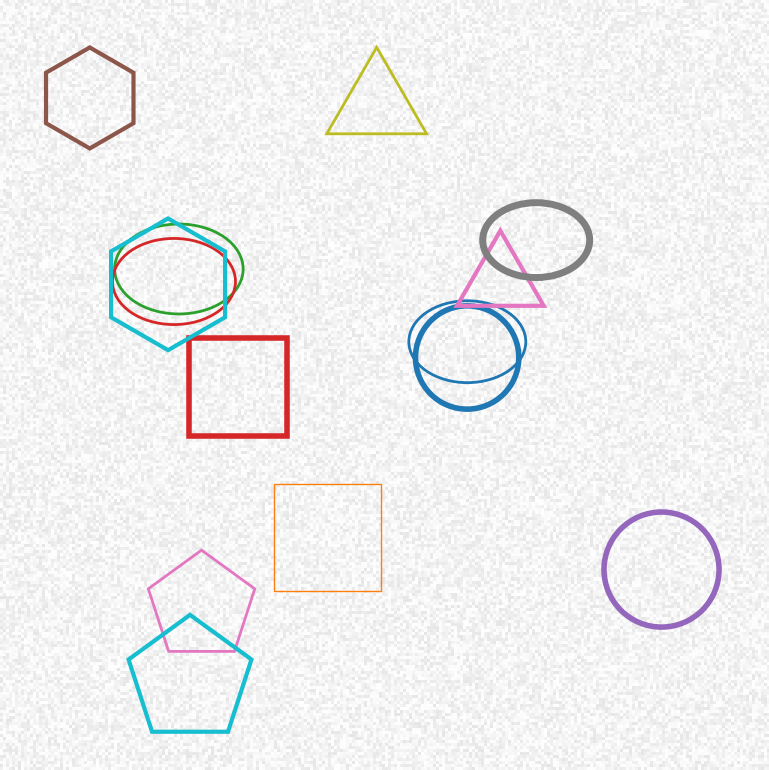[{"shape": "circle", "thickness": 2, "radius": 0.34, "center": [0.607, 0.536]}, {"shape": "oval", "thickness": 1, "radius": 0.38, "center": [0.607, 0.556]}, {"shape": "square", "thickness": 0.5, "radius": 0.35, "center": [0.426, 0.301]}, {"shape": "oval", "thickness": 1, "radius": 0.42, "center": [0.232, 0.651]}, {"shape": "oval", "thickness": 1, "radius": 0.4, "center": [0.226, 0.634]}, {"shape": "square", "thickness": 2, "radius": 0.32, "center": [0.31, 0.497]}, {"shape": "circle", "thickness": 2, "radius": 0.37, "center": [0.859, 0.26]}, {"shape": "hexagon", "thickness": 1.5, "radius": 0.33, "center": [0.117, 0.873]}, {"shape": "pentagon", "thickness": 1, "radius": 0.36, "center": [0.262, 0.213]}, {"shape": "triangle", "thickness": 1.5, "radius": 0.32, "center": [0.65, 0.635]}, {"shape": "oval", "thickness": 2.5, "radius": 0.35, "center": [0.696, 0.688]}, {"shape": "triangle", "thickness": 1, "radius": 0.37, "center": [0.489, 0.864]}, {"shape": "hexagon", "thickness": 1.5, "radius": 0.43, "center": [0.218, 0.631]}, {"shape": "pentagon", "thickness": 1.5, "radius": 0.42, "center": [0.247, 0.118]}]